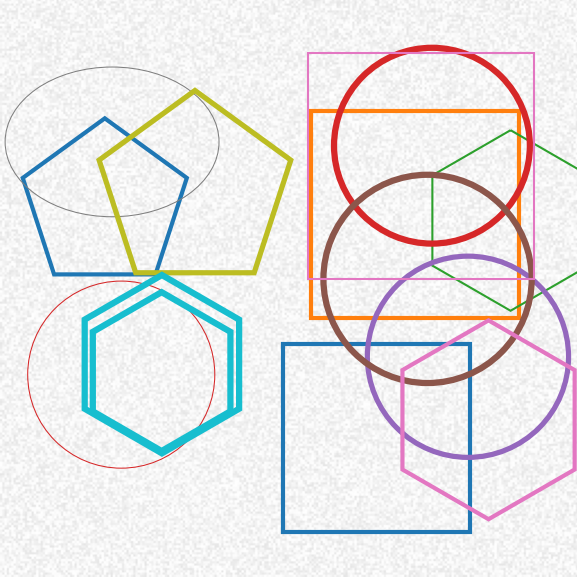[{"shape": "pentagon", "thickness": 2, "radius": 0.75, "center": [0.181, 0.645]}, {"shape": "square", "thickness": 2, "radius": 0.81, "center": [0.652, 0.241]}, {"shape": "square", "thickness": 2, "radius": 0.9, "center": [0.719, 0.628]}, {"shape": "hexagon", "thickness": 1, "radius": 0.78, "center": [0.884, 0.617]}, {"shape": "circle", "thickness": 0.5, "radius": 0.81, "center": [0.21, 0.35]}, {"shape": "circle", "thickness": 3, "radius": 0.85, "center": [0.748, 0.747]}, {"shape": "circle", "thickness": 2.5, "radius": 0.87, "center": [0.81, 0.381]}, {"shape": "circle", "thickness": 3, "radius": 0.9, "center": [0.74, 0.516]}, {"shape": "hexagon", "thickness": 2, "radius": 0.86, "center": [0.846, 0.272]}, {"shape": "square", "thickness": 1, "radius": 0.98, "center": [0.729, 0.711]}, {"shape": "oval", "thickness": 0.5, "radius": 0.93, "center": [0.194, 0.753]}, {"shape": "pentagon", "thickness": 2.5, "radius": 0.87, "center": [0.338, 0.668]}, {"shape": "hexagon", "thickness": 3, "radius": 0.77, "center": [0.28, 0.369]}, {"shape": "hexagon", "thickness": 3, "radius": 0.69, "center": [0.28, 0.356]}]